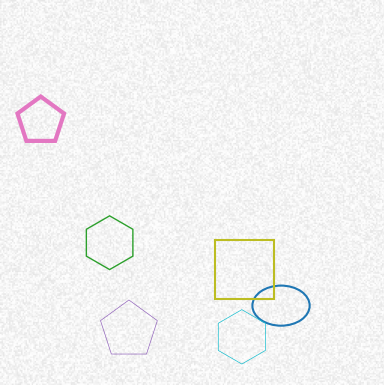[{"shape": "oval", "thickness": 1.5, "radius": 0.37, "center": [0.73, 0.206]}, {"shape": "hexagon", "thickness": 1, "radius": 0.35, "center": [0.285, 0.37]}, {"shape": "pentagon", "thickness": 0.5, "radius": 0.39, "center": [0.335, 0.143]}, {"shape": "pentagon", "thickness": 3, "radius": 0.32, "center": [0.106, 0.686]}, {"shape": "square", "thickness": 1.5, "radius": 0.38, "center": [0.636, 0.3]}, {"shape": "hexagon", "thickness": 0.5, "radius": 0.35, "center": [0.628, 0.125]}]